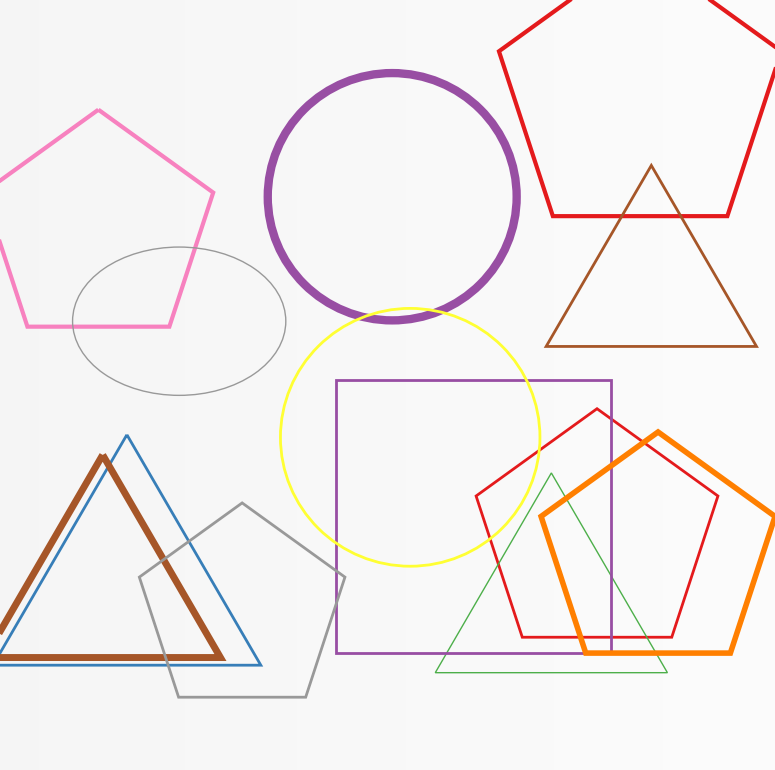[{"shape": "pentagon", "thickness": 1, "radius": 0.82, "center": [0.77, 0.305]}, {"shape": "pentagon", "thickness": 1.5, "radius": 0.96, "center": [0.826, 0.874]}, {"shape": "triangle", "thickness": 1, "radius": 1.0, "center": [0.164, 0.236]}, {"shape": "triangle", "thickness": 0.5, "radius": 0.86, "center": [0.711, 0.213]}, {"shape": "circle", "thickness": 3, "radius": 0.8, "center": [0.506, 0.745]}, {"shape": "square", "thickness": 1, "radius": 0.89, "center": [0.611, 0.329]}, {"shape": "pentagon", "thickness": 2, "radius": 0.79, "center": [0.849, 0.28]}, {"shape": "circle", "thickness": 1, "radius": 0.84, "center": [0.529, 0.432]}, {"shape": "triangle", "thickness": 1, "radius": 0.78, "center": [0.84, 0.628]}, {"shape": "triangle", "thickness": 2.5, "radius": 0.88, "center": [0.133, 0.234]}, {"shape": "pentagon", "thickness": 1.5, "radius": 0.78, "center": [0.127, 0.702]}, {"shape": "oval", "thickness": 0.5, "radius": 0.69, "center": [0.231, 0.583]}, {"shape": "pentagon", "thickness": 1, "radius": 0.7, "center": [0.312, 0.207]}]